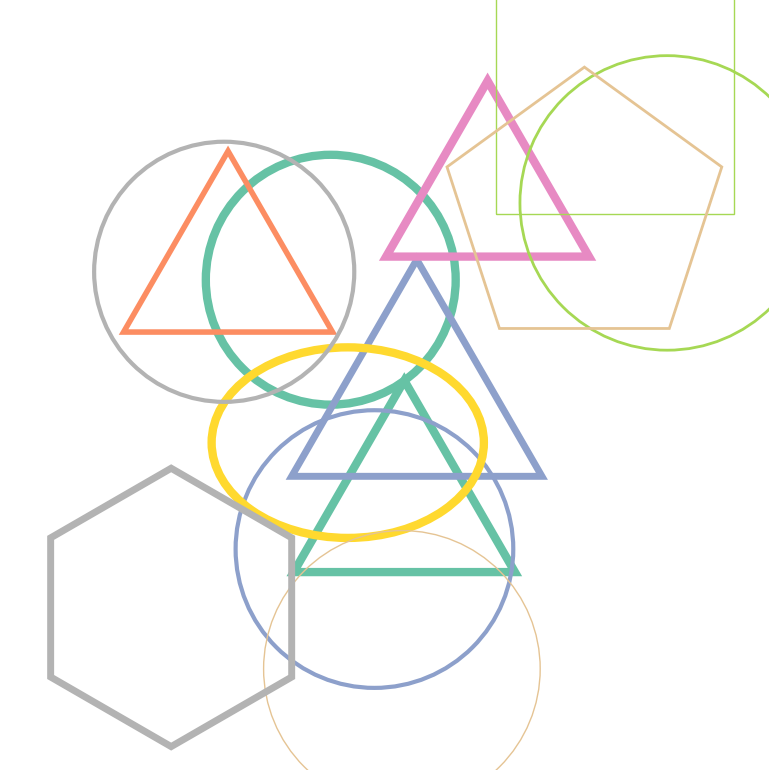[{"shape": "triangle", "thickness": 3, "radius": 0.83, "center": [0.525, 0.34]}, {"shape": "circle", "thickness": 3, "radius": 0.81, "center": [0.43, 0.637]}, {"shape": "triangle", "thickness": 2, "radius": 0.78, "center": [0.296, 0.647]}, {"shape": "circle", "thickness": 1.5, "radius": 0.9, "center": [0.486, 0.287]}, {"shape": "triangle", "thickness": 2.5, "radius": 0.94, "center": [0.541, 0.475]}, {"shape": "triangle", "thickness": 3, "radius": 0.76, "center": [0.633, 0.743]}, {"shape": "square", "thickness": 0.5, "radius": 0.77, "center": [0.799, 0.877]}, {"shape": "circle", "thickness": 1, "radius": 0.96, "center": [0.867, 0.736]}, {"shape": "oval", "thickness": 3, "radius": 0.88, "center": [0.452, 0.425]}, {"shape": "pentagon", "thickness": 1, "radius": 0.94, "center": [0.759, 0.725]}, {"shape": "circle", "thickness": 0.5, "radius": 0.9, "center": [0.522, 0.131]}, {"shape": "hexagon", "thickness": 2.5, "radius": 0.9, "center": [0.222, 0.211]}, {"shape": "circle", "thickness": 1.5, "radius": 0.84, "center": [0.291, 0.647]}]